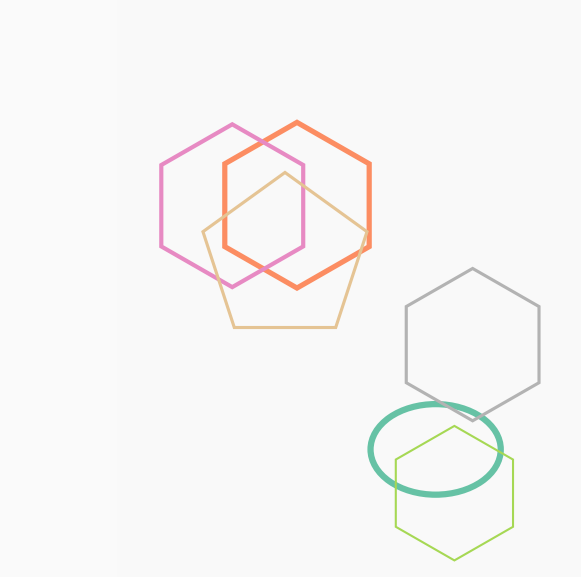[{"shape": "oval", "thickness": 3, "radius": 0.56, "center": [0.749, 0.221]}, {"shape": "hexagon", "thickness": 2.5, "radius": 0.72, "center": [0.511, 0.644]}, {"shape": "hexagon", "thickness": 2, "radius": 0.7, "center": [0.4, 0.643]}, {"shape": "hexagon", "thickness": 1, "radius": 0.58, "center": [0.782, 0.145]}, {"shape": "pentagon", "thickness": 1.5, "radius": 0.74, "center": [0.49, 0.552]}, {"shape": "hexagon", "thickness": 1.5, "radius": 0.66, "center": [0.813, 0.402]}]